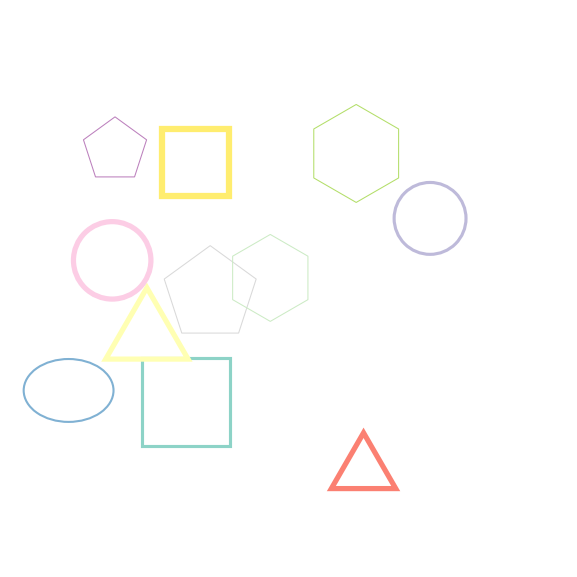[{"shape": "square", "thickness": 1.5, "radius": 0.38, "center": [0.322, 0.303]}, {"shape": "triangle", "thickness": 2.5, "radius": 0.41, "center": [0.254, 0.418]}, {"shape": "circle", "thickness": 1.5, "radius": 0.31, "center": [0.745, 0.621]}, {"shape": "triangle", "thickness": 2.5, "radius": 0.32, "center": [0.63, 0.185]}, {"shape": "oval", "thickness": 1, "radius": 0.39, "center": [0.119, 0.323]}, {"shape": "hexagon", "thickness": 0.5, "radius": 0.42, "center": [0.617, 0.733]}, {"shape": "circle", "thickness": 2.5, "radius": 0.34, "center": [0.194, 0.548]}, {"shape": "pentagon", "thickness": 0.5, "radius": 0.42, "center": [0.364, 0.49]}, {"shape": "pentagon", "thickness": 0.5, "radius": 0.29, "center": [0.199, 0.739]}, {"shape": "hexagon", "thickness": 0.5, "radius": 0.38, "center": [0.468, 0.518]}, {"shape": "square", "thickness": 3, "radius": 0.29, "center": [0.338, 0.718]}]